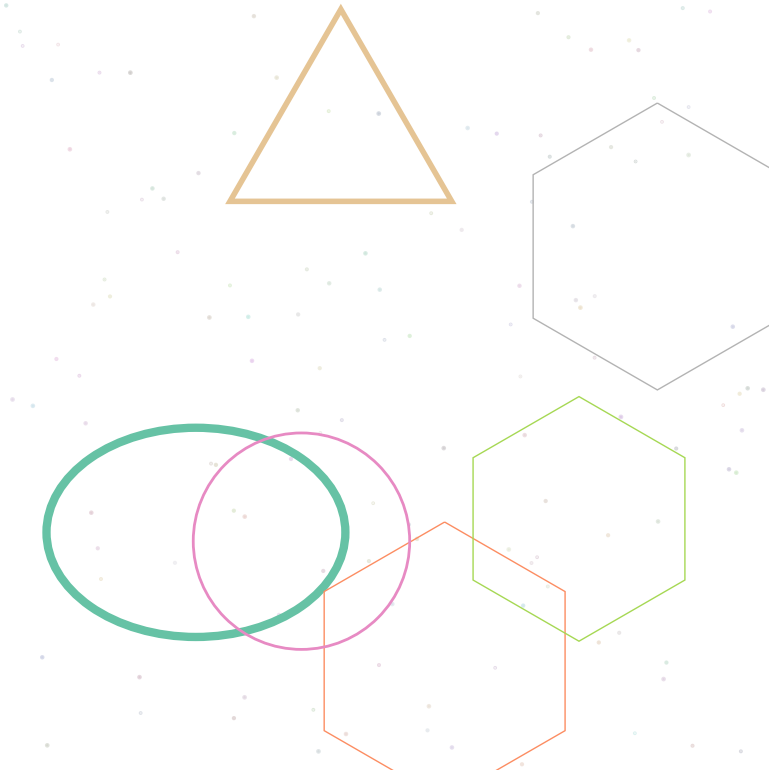[{"shape": "oval", "thickness": 3, "radius": 0.97, "center": [0.254, 0.309]}, {"shape": "hexagon", "thickness": 0.5, "radius": 0.9, "center": [0.577, 0.141]}, {"shape": "circle", "thickness": 1, "radius": 0.7, "center": [0.392, 0.297]}, {"shape": "hexagon", "thickness": 0.5, "radius": 0.79, "center": [0.752, 0.326]}, {"shape": "triangle", "thickness": 2, "radius": 0.83, "center": [0.443, 0.822]}, {"shape": "hexagon", "thickness": 0.5, "radius": 0.93, "center": [0.854, 0.68]}]